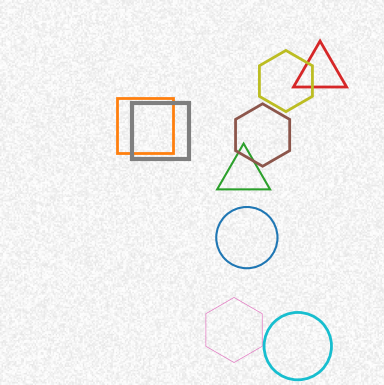[{"shape": "circle", "thickness": 1.5, "radius": 0.4, "center": [0.641, 0.383]}, {"shape": "square", "thickness": 2, "radius": 0.36, "center": [0.376, 0.674]}, {"shape": "triangle", "thickness": 1.5, "radius": 0.4, "center": [0.633, 0.548]}, {"shape": "triangle", "thickness": 2, "radius": 0.4, "center": [0.831, 0.814]}, {"shape": "hexagon", "thickness": 2, "radius": 0.41, "center": [0.682, 0.649]}, {"shape": "hexagon", "thickness": 0.5, "radius": 0.42, "center": [0.608, 0.143]}, {"shape": "square", "thickness": 3, "radius": 0.37, "center": [0.417, 0.659]}, {"shape": "hexagon", "thickness": 2, "radius": 0.4, "center": [0.743, 0.79]}, {"shape": "circle", "thickness": 2, "radius": 0.44, "center": [0.773, 0.101]}]